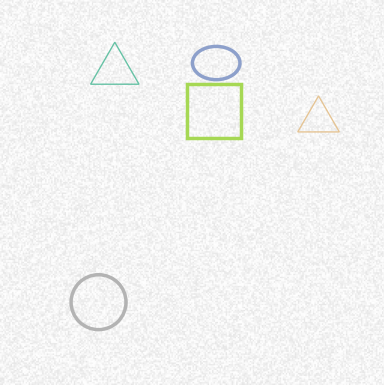[{"shape": "triangle", "thickness": 1, "radius": 0.36, "center": [0.298, 0.818]}, {"shape": "oval", "thickness": 2.5, "radius": 0.31, "center": [0.562, 0.836]}, {"shape": "square", "thickness": 2.5, "radius": 0.35, "center": [0.556, 0.711]}, {"shape": "triangle", "thickness": 1, "radius": 0.31, "center": [0.827, 0.689]}, {"shape": "circle", "thickness": 2.5, "radius": 0.36, "center": [0.256, 0.215]}]